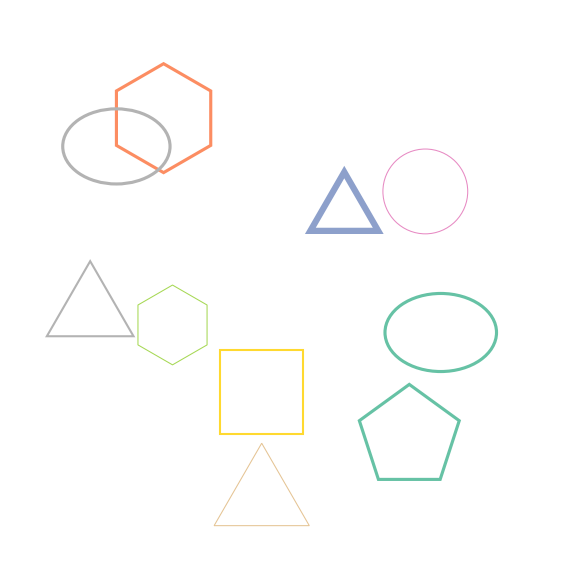[{"shape": "oval", "thickness": 1.5, "radius": 0.48, "center": [0.763, 0.423]}, {"shape": "pentagon", "thickness": 1.5, "radius": 0.45, "center": [0.709, 0.243]}, {"shape": "hexagon", "thickness": 1.5, "radius": 0.47, "center": [0.283, 0.795]}, {"shape": "triangle", "thickness": 3, "radius": 0.34, "center": [0.596, 0.633]}, {"shape": "circle", "thickness": 0.5, "radius": 0.37, "center": [0.736, 0.668]}, {"shape": "hexagon", "thickness": 0.5, "radius": 0.35, "center": [0.299, 0.436]}, {"shape": "square", "thickness": 1, "radius": 0.36, "center": [0.453, 0.321]}, {"shape": "triangle", "thickness": 0.5, "radius": 0.48, "center": [0.453, 0.136]}, {"shape": "oval", "thickness": 1.5, "radius": 0.46, "center": [0.202, 0.746]}, {"shape": "triangle", "thickness": 1, "radius": 0.43, "center": [0.156, 0.46]}]